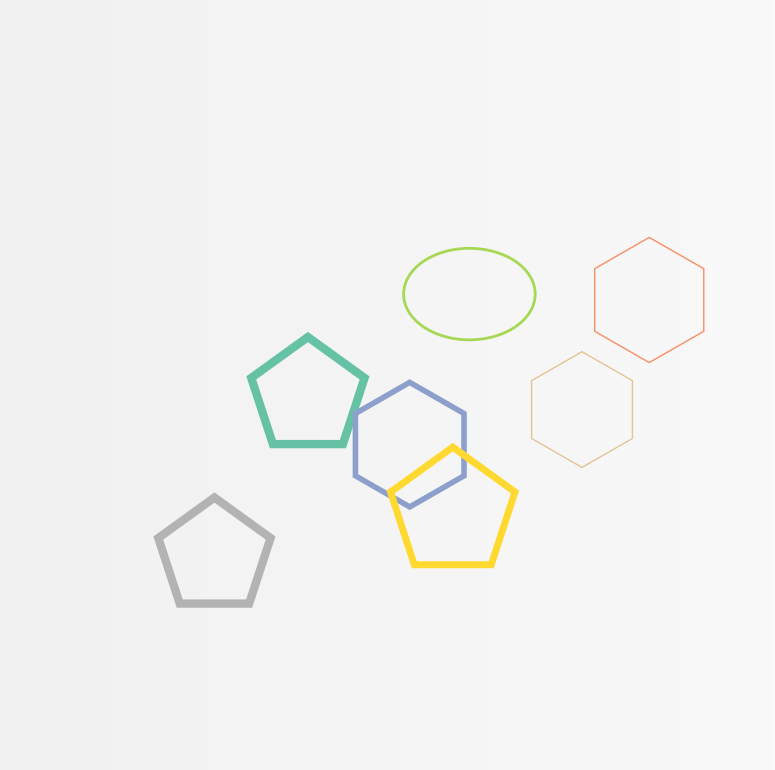[{"shape": "pentagon", "thickness": 3, "radius": 0.38, "center": [0.397, 0.485]}, {"shape": "hexagon", "thickness": 0.5, "radius": 0.41, "center": [0.838, 0.61]}, {"shape": "hexagon", "thickness": 2, "radius": 0.4, "center": [0.529, 0.423]}, {"shape": "oval", "thickness": 1, "radius": 0.42, "center": [0.606, 0.618]}, {"shape": "pentagon", "thickness": 2.5, "radius": 0.42, "center": [0.584, 0.335]}, {"shape": "hexagon", "thickness": 0.5, "radius": 0.38, "center": [0.751, 0.468]}, {"shape": "pentagon", "thickness": 3, "radius": 0.38, "center": [0.277, 0.278]}]